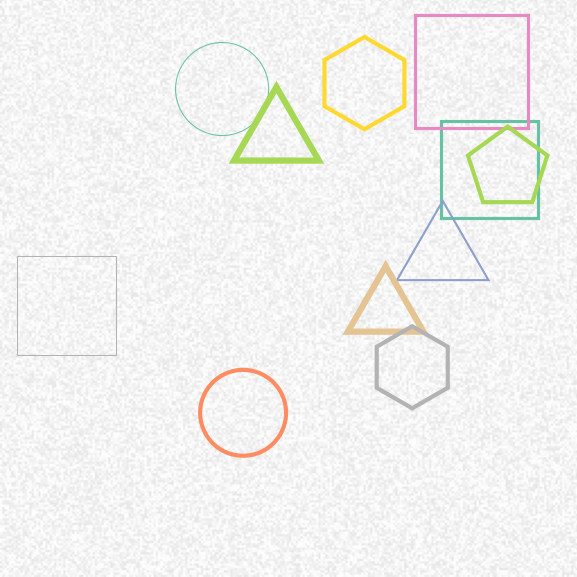[{"shape": "square", "thickness": 1.5, "radius": 0.42, "center": [0.847, 0.705]}, {"shape": "circle", "thickness": 0.5, "radius": 0.4, "center": [0.385, 0.845]}, {"shape": "circle", "thickness": 2, "radius": 0.37, "center": [0.421, 0.284]}, {"shape": "triangle", "thickness": 1, "radius": 0.46, "center": [0.767, 0.56]}, {"shape": "square", "thickness": 1.5, "radius": 0.49, "center": [0.817, 0.875]}, {"shape": "pentagon", "thickness": 2, "radius": 0.36, "center": [0.879, 0.708]}, {"shape": "triangle", "thickness": 3, "radius": 0.42, "center": [0.479, 0.763]}, {"shape": "hexagon", "thickness": 2, "radius": 0.4, "center": [0.631, 0.855]}, {"shape": "triangle", "thickness": 3, "radius": 0.38, "center": [0.668, 0.463]}, {"shape": "hexagon", "thickness": 2, "radius": 0.36, "center": [0.714, 0.363]}, {"shape": "square", "thickness": 0.5, "radius": 0.43, "center": [0.116, 0.47]}]